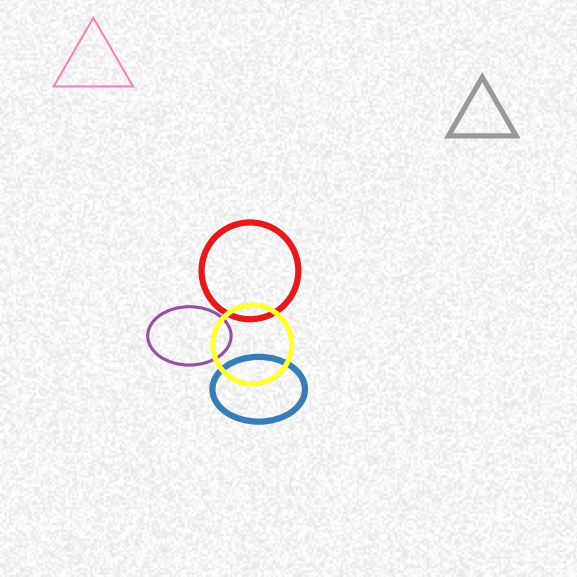[{"shape": "circle", "thickness": 3, "radius": 0.42, "center": [0.433, 0.53]}, {"shape": "oval", "thickness": 3, "radius": 0.4, "center": [0.448, 0.325]}, {"shape": "oval", "thickness": 1.5, "radius": 0.36, "center": [0.328, 0.418]}, {"shape": "circle", "thickness": 2.5, "radius": 0.34, "center": [0.437, 0.403]}, {"shape": "triangle", "thickness": 1, "radius": 0.4, "center": [0.162, 0.889]}, {"shape": "triangle", "thickness": 2.5, "radius": 0.34, "center": [0.835, 0.798]}]